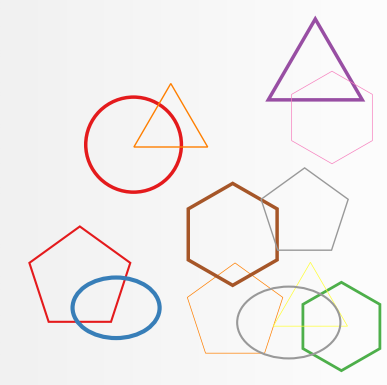[{"shape": "circle", "thickness": 2.5, "radius": 0.62, "center": [0.345, 0.624]}, {"shape": "pentagon", "thickness": 1.5, "radius": 0.68, "center": [0.206, 0.275]}, {"shape": "oval", "thickness": 3, "radius": 0.56, "center": [0.3, 0.201]}, {"shape": "hexagon", "thickness": 2, "radius": 0.57, "center": [0.881, 0.152]}, {"shape": "triangle", "thickness": 2.5, "radius": 0.7, "center": [0.814, 0.811]}, {"shape": "pentagon", "thickness": 0.5, "radius": 0.65, "center": [0.607, 0.187]}, {"shape": "triangle", "thickness": 1, "radius": 0.55, "center": [0.441, 0.673]}, {"shape": "triangle", "thickness": 0.5, "radius": 0.55, "center": [0.801, 0.208]}, {"shape": "hexagon", "thickness": 2.5, "radius": 0.66, "center": [0.6, 0.391]}, {"shape": "hexagon", "thickness": 0.5, "radius": 0.6, "center": [0.857, 0.695]}, {"shape": "pentagon", "thickness": 1, "radius": 0.59, "center": [0.786, 0.446]}, {"shape": "oval", "thickness": 1.5, "radius": 0.67, "center": [0.745, 0.162]}]